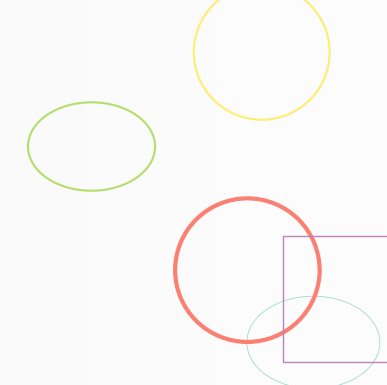[{"shape": "oval", "thickness": 0.5, "radius": 0.86, "center": [0.809, 0.111]}, {"shape": "circle", "thickness": 3, "radius": 0.93, "center": [0.638, 0.298]}, {"shape": "oval", "thickness": 1.5, "radius": 0.82, "center": [0.236, 0.619]}, {"shape": "square", "thickness": 1, "radius": 0.82, "center": [0.895, 0.223]}, {"shape": "circle", "thickness": 1.5, "radius": 0.88, "center": [0.675, 0.864]}]